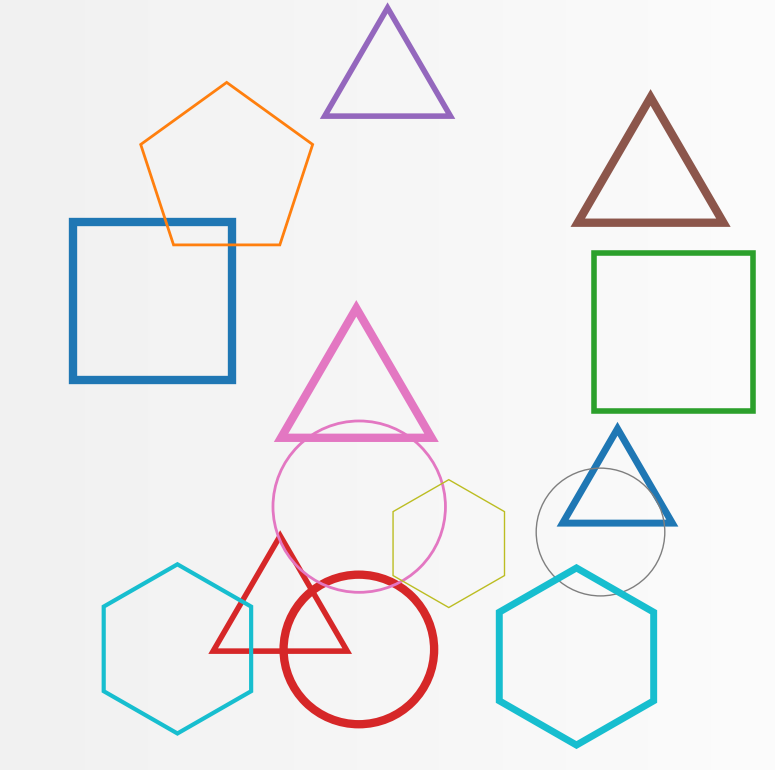[{"shape": "triangle", "thickness": 2.5, "radius": 0.41, "center": [0.797, 0.361]}, {"shape": "square", "thickness": 3, "radius": 0.51, "center": [0.197, 0.609]}, {"shape": "pentagon", "thickness": 1, "radius": 0.58, "center": [0.292, 0.776]}, {"shape": "square", "thickness": 2, "radius": 0.51, "center": [0.868, 0.569]}, {"shape": "circle", "thickness": 3, "radius": 0.49, "center": [0.463, 0.157]}, {"shape": "triangle", "thickness": 2, "radius": 0.5, "center": [0.362, 0.204]}, {"shape": "triangle", "thickness": 2, "radius": 0.47, "center": [0.5, 0.896]}, {"shape": "triangle", "thickness": 3, "radius": 0.54, "center": [0.839, 0.765]}, {"shape": "triangle", "thickness": 3, "radius": 0.56, "center": [0.46, 0.487]}, {"shape": "circle", "thickness": 1, "radius": 0.56, "center": [0.463, 0.342]}, {"shape": "circle", "thickness": 0.5, "radius": 0.41, "center": [0.775, 0.309]}, {"shape": "hexagon", "thickness": 0.5, "radius": 0.42, "center": [0.579, 0.294]}, {"shape": "hexagon", "thickness": 2.5, "radius": 0.58, "center": [0.744, 0.147]}, {"shape": "hexagon", "thickness": 1.5, "radius": 0.55, "center": [0.229, 0.157]}]